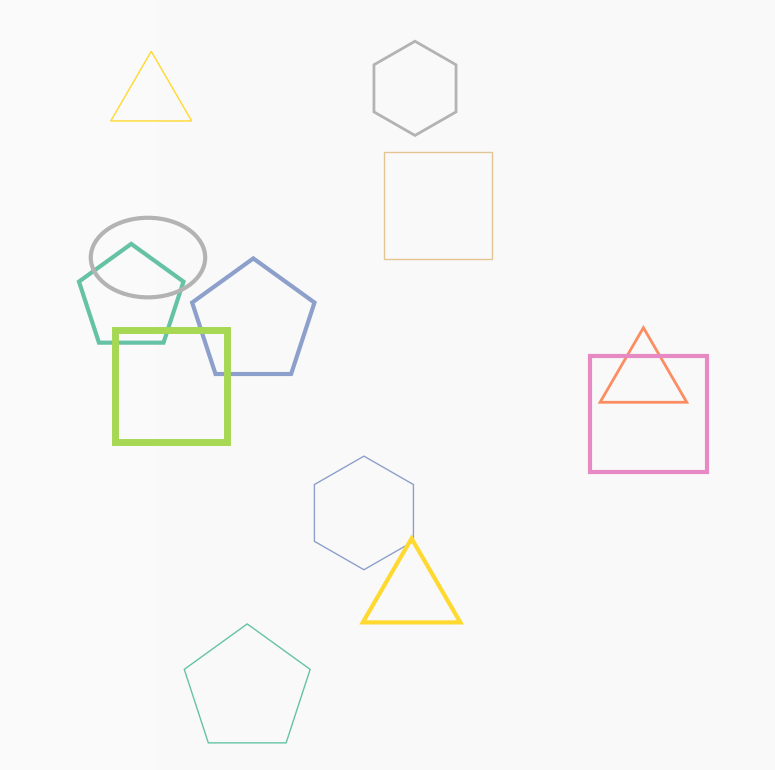[{"shape": "pentagon", "thickness": 1.5, "radius": 0.35, "center": [0.169, 0.612]}, {"shape": "pentagon", "thickness": 0.5, "radius": 0.43, "center": [0.319, 0.104]}, {"shape": "triangle", "thickness": 1, "radius": 0.32, "center": [0.83, 0.51]}, {"shape": "hexagon", "thickness": 0.5, "radius": 0.37, "center": [0.47, 0.334]}, {"shape": "pentagon", "thickness": 1.5, "radius": 0.41, "center": [0.327, 0.581]}, {"shape": "square", "thickness": 1.5, "radius": 0.38, "center": [0.837, 0.462]}, {"shape": "square", "thickness": 2.5, "radius": 0.36, "center": [0.22, 0.499]}, {"shape": "triangle", "thickness": 1.5, "radius": 0.36, "center": [0.531, 0.228]}, {"shape": "triangle", "thickness": 0.5, "radius": 0.3, "center": [0.195, 0.873]}, {"shape": "square", "thickness": 0.5, "radius": 0.35, "center": [0.565, 0.733]}, {"shape": "hexagon", "thickness": 1, "radius": 0.31, "center": [0.535, 0.885]}, {"shape": "oval", "thickness": 1.5, "radius": 0.37, "center": [0.191, 0.666]}]